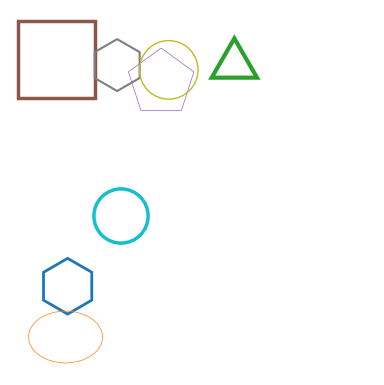[{"shape": "hexagon", "thickness": 2, "radius": 0.36, "center": [0.176, 0.257]}, {"shape": "oval", "thickness": 0.5, "radius": 0.48, "center": [0.17, 0.125]}, {"shape": "triangle", "thickness": 3, "radius": 0.34, "center": [0.609, 0.832]}, {"shape": "pentagon", "thickness": 0.5, "radius": 0.45, "center": [0.419, 0.786]}, {"shape": "square", "thickness": 2.5, "radius": 0.5, "center": [0.147, 0.846]}, {"shape": "hexagon", "thickness": 1.5, "radius": 0.34, "center": [0.304, 0.831]}, {"shape": "circle", "thickness": 1, "radius": 0.38, "center": [0.438, 0.819]}, {"shape": "circle", "thickness": 2.5, "radius": 0.35, "center": [0.314, 0.439]}]